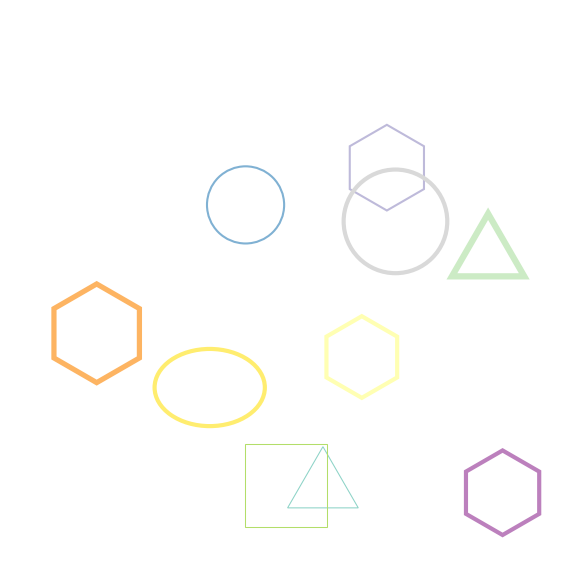[{"shape": "triangle", "thickness": 0.5, "radius": 0.35, "center": [0.559, 0.155]}, {"shape": "hexagon", "thickness": 2, "radius": 0.35, "center": [0.627, 0.381]}, {"shape": "hexagon", "thickness": 1, "radius": 0.37, "center": [0.67, 0.709]}, {"shape": "circle", "thickness": 1, "radius": 0.33, "center": [0.425, 0.644]}, {"shape": "hexagon", "thickness": 2.5, "radius": 0.43, "center": [0.167, 0.422]}, {"shape": "square", "thickness": 0.5, "radius": 0.36, "center": [0.495, 0.158]}, {"shape": "circle", "thickness": 2, "radius": 0.45, "center": [0.685, 0.616]}, {"shape": "hexagon", "thickness": 2, "radius": 0.37, "center": [0.87, 0.146]}, {"shape": "triangle", "thickness": 3, "radius": 0.36, "center": [0.845, 0.557]}, {"shape": "oval", "thickness": 2, "radius": 0.48, "center": [0.363, 0.328]}]